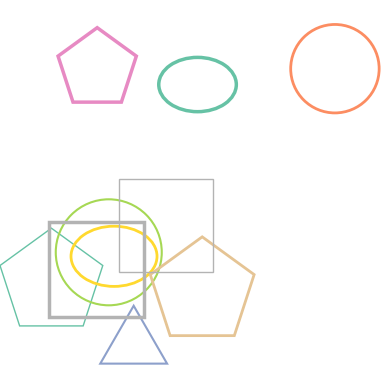[{"shape": "oval", "thickness": 2.5, "radius": 0.5, "center": [0.513, 0.78]}, {"shape": "pentagon", "thickness": 1, "radius": 0.7, "center": [0.133, 0.267]}, {"shape": "circle", "thickness": 2, "radius": 0.57, "center": [0.87, 0.822]}, {"shape": "triangle", "thickness": 1.5, "radius": 0.5, "center": [0.347, 0.106]}, {"shape": "pentagon", "thickness": 2.5, "radius": 0.53, "center": [0.252, 0.821]}, {"shape": "circle", "thickness": 1.5, "radius": 0.69, "center": [0.282, 0.345]}, {"shape": "oval", "thickness": 2, "radius": 0.56, "center": [0.296, 0.334]}, {"shape": "pentagon", "thickness": 2, "radius": 0.71, "center": [0.525, 0.243]}, {"shape": "square", "thickness": 1, "radius": 0.61, "center": [0.431, 0.414]}, {"shape": "square", "thickness": 2.5, "radius": 0.62, "center": [0.25, 0.3]}]